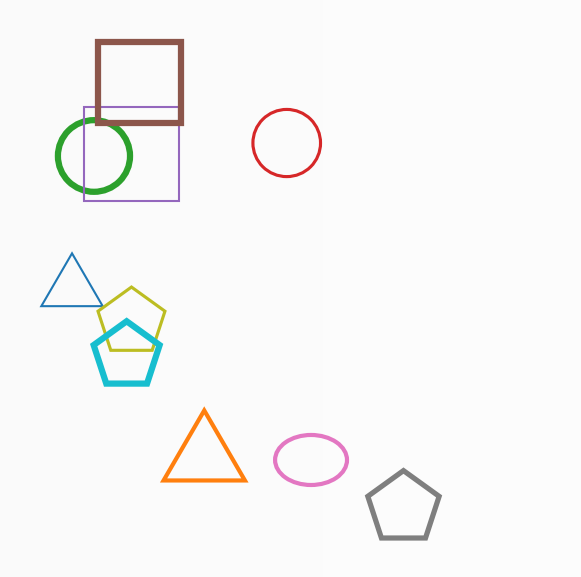[{"shape": "triangle", "thickness": 1, "radius": 0.3, "center": [0.124, 0.499]}, {"shape": "triangle", "thickness": 2, "radius": 0.4, "center": [0.351, 0.208]}, {"shape": "circle", "thickness": 3, "radius": 0.31, "center": [0.162, 0.729]}, {"shape": "circle", "thickness": 1.5, "radius": 0.29, "center": [0.493, 0.751]}, {"shape": "square", "thickness": 1, "radius": 0.41, "center": [0.227, 0.732]}, {"shape": "square", "thickness": 3, "radius": 0.35, "center": [0.24, 0.856]}, {"shape": "oval", "thickness": 2, "radius": 0.31, "center": [0.535, 0.203]}, {"shape": "pentagon", "thickness": 2.5, "radius": 0.32, "center": [0.694, 0.12]}, {"shape": "pentagon", "thickness": 1.5, "radius": 0.3, "center": [0.226, 0.442]}, {"shape": "pentagon", "thickness": 3, "radius": 0.3, "center": [0.218, 0.383]}]